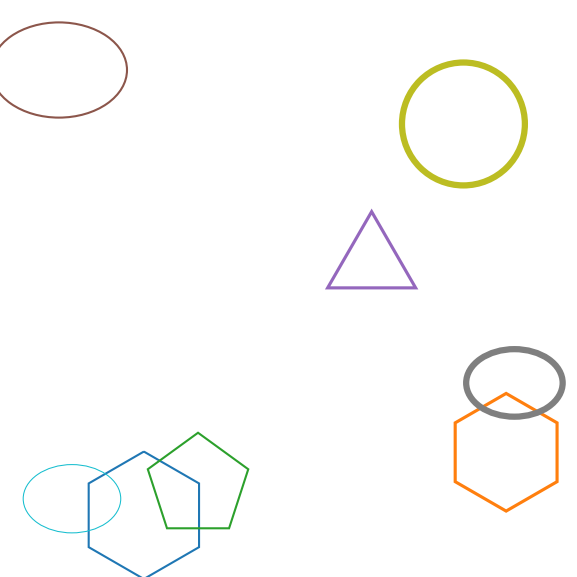[{"shape": "hexagon", "thickness": 1, "radius": 0.55, "center": [0.249, 0.107]}, {"shape": "hexagon", "thickness": 1.5, "radius": 0.51, "center": [0.876, 0.216]}, {"shape": "pentagon", "thickness": 1, "radius": 0.46, "center": [0.343, 0.158]}, {"shape": "triangle", "thickness": 1.5, "radius": 0.44, "center": [0.644, 0.545]}, {"shape": "oval", "thickness": 1, "radius": 0.59, "center": [0.102, 0.878]}, {"shape": "oval", "thickness": 3, "radius": 0.42, "center": [0.891, 0.336]}, {"shape": "circle", "thickness": 3, "radius": 0.53, "center": [0.802, 0.784]}, {"shape": "oval", "thickness": 0.5, "radius": 0.42, "center": [0.125, 0.136]}]